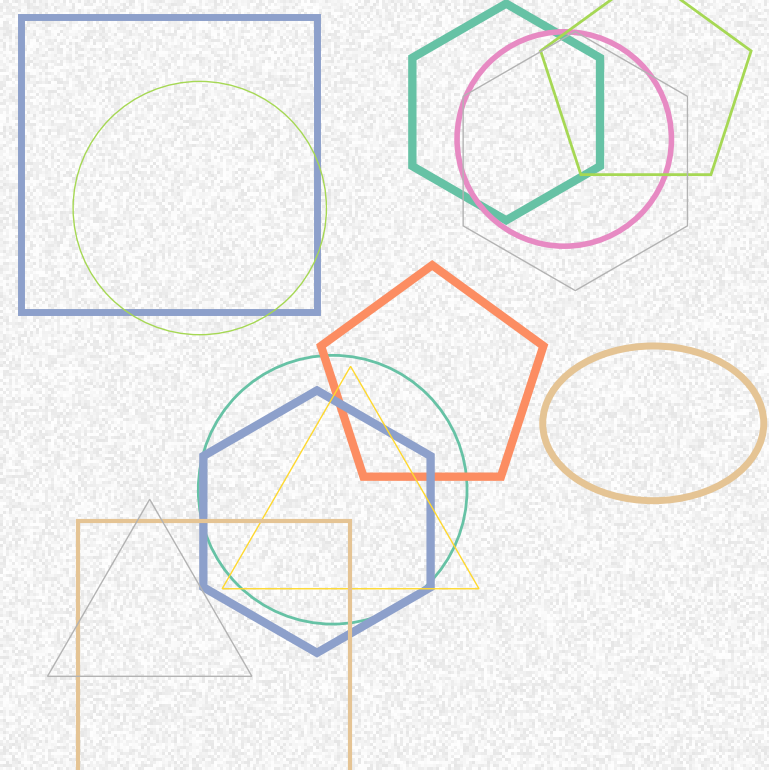[{"shape": "hexagon", "thickness": 3, "radius": 0.7, "center": [0.657, 0.855]}, {"shape": "circle", "thickness": 1, "radius": 0.87, "center": [0.432, 0.364]}, {"shape": "pentagon", "thickness": 3, "radius": 0.76, "center": [0.561, 0.504]}, {"shape": "hexagon", "thickness": 3, "radius": 0.85, "center": [0.412, 0.323]}, {"shape": "square", "thickness": 2.5, "radius": 0.96, "center": [0.22, 0.786]}, {"shape": "circle", "thickness": 2, "radius": 0.7, "center": [0.733, 0.82]}, {"shape": "circle", "thickness": 0.5, "radius": 0.82, "center": [0.259, 0.73]}, {"shape": "pentagon", "thickness": 1, "radius": 0.72, "center": [0.839, 0.889]}, {"shape": "triangle", "thickness": 0.5, "radius": 0.96, "center": [0.455, 0.332]}, {"shape": "square", "thickness": 1.5, "radius": 0.88, "center": [0.278, 0.146]}, {"shape": "oval", "thickness": 2.5, "radius": 0.72, "center": [0.848, 0.45]}, {"shape": "triangle", "thickness": 0.5, "radius": 0.77, "center": [0.194, 0.198]}, {"shape": "hexagon", "thickness": 0.5, "radius": 0.84, "center": [0.747, 0.791]}]